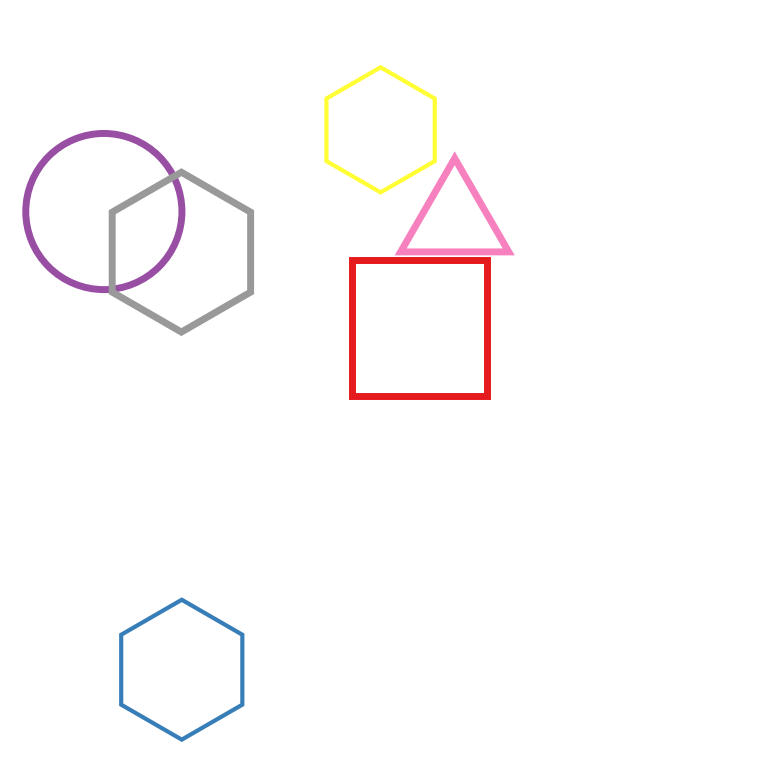[{"shape": "square", "thickness": 2.5, "radius": 0.44, "center": [0.545, 0.574]}, {"shape": "hexagon", "thickness": 1.5, "radius": 0.45, "center": [0.236, 0.13]}, {"shape": "circle", "thickness": 2.5, "radius": 0.51, "center": [0.135, 0.725]}, {"shape": "hexagon", "thickness": 1.5, "radius": 0.41, "center": [0.494, 0.831]}, {"shape": "triangle", "thickness": 2.5, "radius": 0.41, "center": [0.591, 0.713]}, {"shape": "hexagon", "thickness": 2.5, "radius": 0.52, "center": [0.236, 0.673]}]